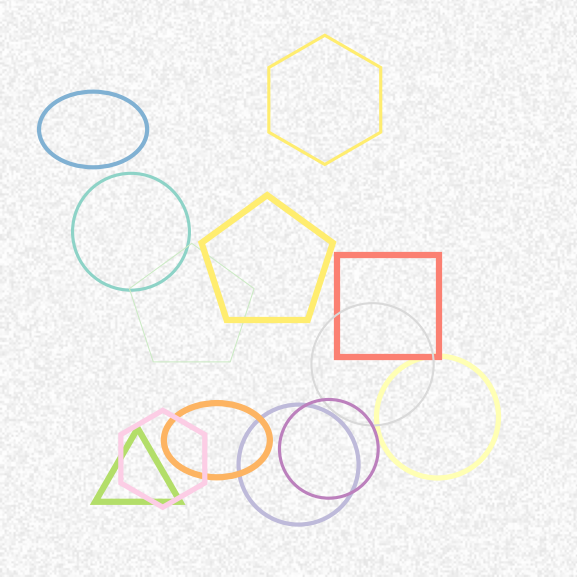[{"shape": "circle", "thickness": 1.5, "radius": 0.51, "center": [0.227, 0.598]}, {"shape": "circle", "thickness": 2.5, "radius": 0.53, "center": [0.758, 0.277]}, {"shape": "circle", "thickness": 2, "radius": 0.52, "center": [0.517, 0.195]}, {"shape": "square", "thickness": 3, "radius": 0.44, "center": [0.672, 0.469]}, {"shape": "oval", "thickness": 2, "radius": 0.47, "center": [0.161, 0.775]}, {"shape": "oval", "thickness": 3, "radius": 0.46, "center": [0.376, 0.237]}, {"shape": "triangle", "thickness": 3, "radius": 0.42, "center": [0.238, 0.173]}, {"shape": "hexagon", "thickness": 2.5, "radius": 0.42, "center": [0.282, 0.205]}, {"shape": "circle", "thickness": 1, "radius": 0.53, "center": [0.645, 0.368]}, {"shape": "circle", "thickness": 1.5, "radius": 0.43, "center": [0.569, 0.222]}, {"shape": "pentagon", "thickness": 0.5, "radius": 0.57, "center": [0.332, 0.464]}, {"shape": "hexagon", "thickness": 1.5, "radius": 0.56, "center": [0.562, 0.826]}, {"shape": "pentagon", "thickness": 3, "radius": 0.6, "center": [0.463, 0.542]}]